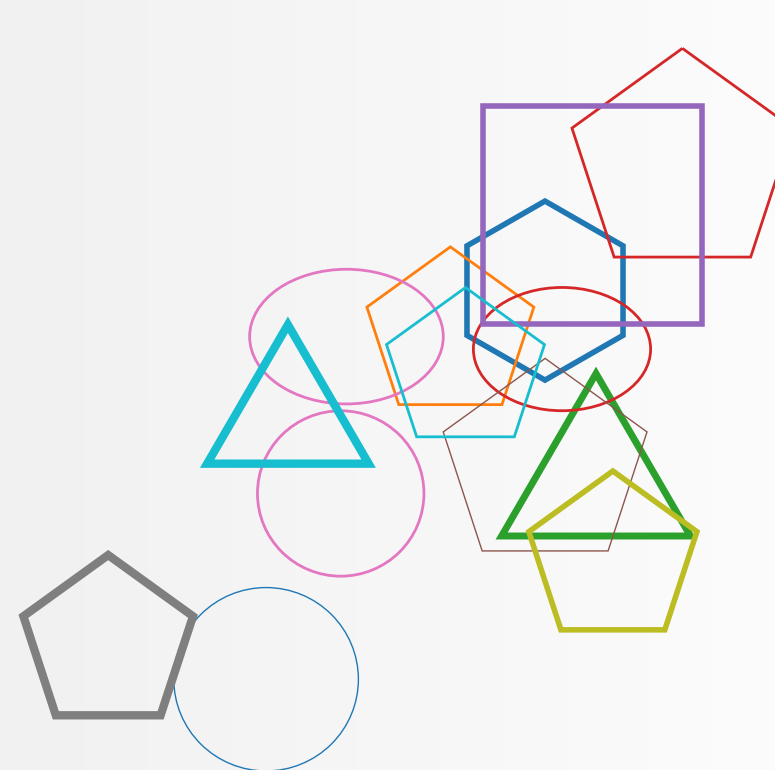[{"shape": "circle", "thickness": 0.5, "radius": 0.6, "center": [0.343, 0.118]}, {"shape": "hexagon", "thickness": 2, "radius": 0.58, "center": [0.703, 0.623]}, {"shape": "pentagon", "thickness": 1, "radius": 0.57, "center": [0.581, 0.566]}, {"shape": "triangle", "thickness": 2.5, "radius": 0.7, "center": [0.769, 0.374]}, {"shape": "oval", "thickness": 1, "radius": 0.57, "center": [0.725, 0.547]}, {"shape": "pentagon", "thickness": 1, "radius": 0.75, "center": [0.881, 0.787]}, {"shape": "square", "thickness": 2, "radius": 0.71, "center": [0.764, 0.721]}, {"shape": "pentagon", "thickness": 0.5, "radius": 0.69, "center": [0.703, 0.396]}, {"shape": "circle", "thickness": 1, "radius": 0.54, "center": [0.44, 0.359]}, {"shape": "oval", "thickness": 1, "radius": 0.62, "center": [0.447, 0.563]}, {"shape": "pentagon", "thickness": 3, "radius": 0.58, "center": [0.14, 0.164]}, {"shape": "pentagon", "thickness": 2, "radius": 0.57, "center": [0.791, 0.274]}, {"shape": "triangle", "thickness": 3, "radius": 0.6, "center": [0.371, 0.458]}, {"shape": "pentagon", "thickness": 1, "radius": 0.54, "center": [0.601, 0.519]}]